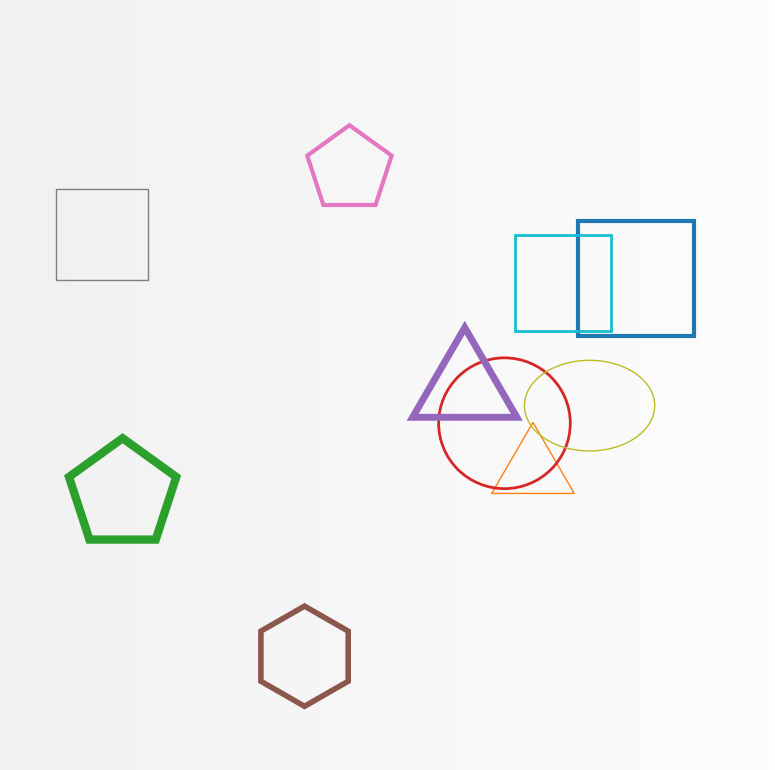[{"shape": "square", "thickness": 1.5, "radius": 0.37, "center": [0.82, 0.638]}, {"shape": "triangle", "thickness": 0.5, "radius": 0.31, "center": [0.688, 0.39]}, {"shape": "pentagon", "thickness": 3, "radius": 0.36, "center": [0.158, 0.358]}, {"shape": "circle", "thickness": 1, "radius": 0.42, "center": [0.651, 0.45]}, {"shape": "triangle", "thickness": 2.5, "radius": 0.39, "center": [0.6, 0.497]}, {"shape": "hexagon", "thickness": 2, "radius": 0.33, "center": [0.393, 0.148]}, {"shape": "pentagon", "thickness": 1.5, "radius": 0.29, "center": [0.451, 0.78]}, {"shape": "square", "thickness": 0.5, "radius": 0.29, "center": [0.132, 0.696]}, {"shape": "oval", "thickness": 0.5, "radius": 0.42, "center": [0.761, 0.473]}, {"shape": "square", "thickness": 1, "radius": 0.31, "center": [0.726, 0.632]}]